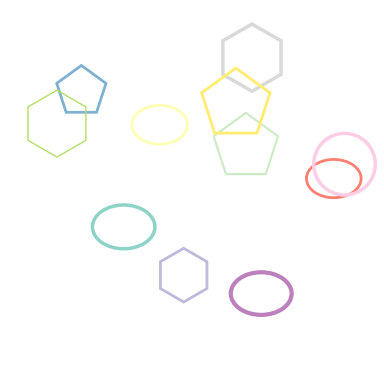[{"shape": "oval", "thickness": 2.5, "radius": 0.41, "center": [0.321, 0.411]}, {"shape": "oval", "thickness": 2, "radius": 0.36, "center": [0.415, 0.676]}, {"shape": "hexagon", "thickness": 2, "radius": 0.35, "center": [0.477, 0.285]}, {"shape": "oval", "thickness": 2, "radius": 0.36, "center": [0.867, 0.536]}, {"shape": "pentagon", "thickness": 2, "radius": 0.34, "center": [0.211, 0.763]}, {"shape": "hexagon", "thickness": 1, "radius": 0.43, "center": [0.148, 0.679]}, {"shape": "circle", "thickness": 2.5, "radius": 0.4, "center": [0.895, 0.574]}, {"shape": "hexagon", "thickness": 2.5, "radius": 0.44, "center": [0.654, 0.85]}, {"shape": "oval", "thickness": 3, "radius": 0.4, "center": [0.678, 0.237]}, {"shape": "pentagon", "thickness": 1.5, "radius": 0.44, "center": [0.639, 0.619]}, {"shape": "pentagon", "thickness": 2, "radius": 0.47, "center": [0.613, 0.73]}]